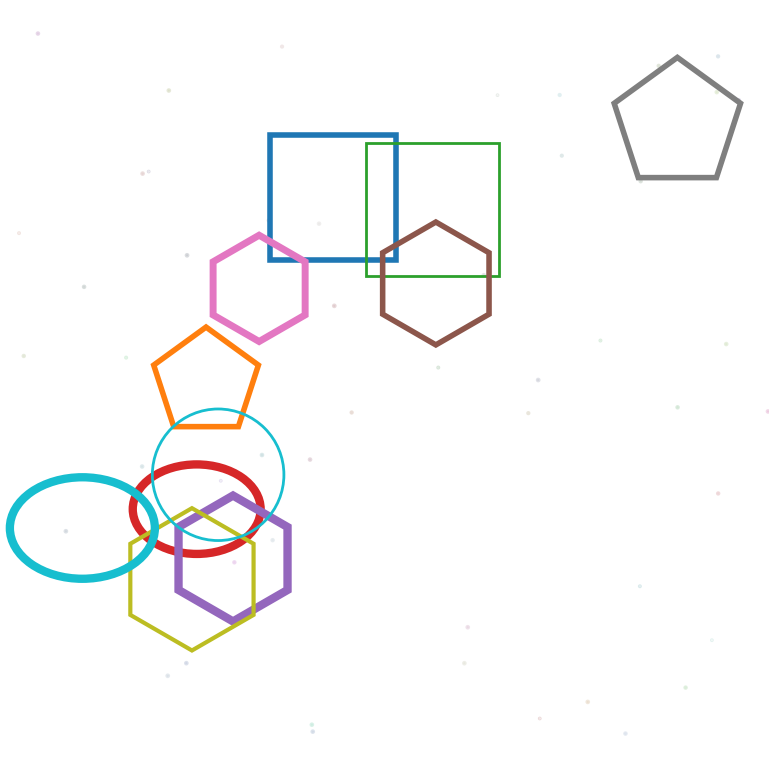[{"shape": "square", "thickness": 2, "radius": 0.41, "center": [0.432, 0.744]}, {"shape": "pentagon", "thickness": 2, "radius": 0.36, "center": [0.268, 0.504]}, {"shape": "square", "thickness": 1, "radius": 0.43, "center": [0.562, 0.728]}, {"shape": "oval", "thickness": 3, "radius": 0.42, "center": [0.255, 0.339]}, {"shape": "hexagon", "thickness": 3, "radius": 0.41, "center": [0.303, 0.275]}, {"shape": "hexagon", "thickness": 2, "radius": 0.4, "center": [0.566, 0.632]}, {"shape": "hexagon", "thickness": 2.5, "radius": 0.35, "center": [0.337, 0.625]}, {"shape": "pentagon", "thickness": 2, "radius": 0.43, "center": [0.88, 0.839]}, {"shape": "hexagon", "thickness": 1.5, "radius": 0.46, "center": [0.249, 0.248]}, {"shape": "oval", "thickness": 3, "radius": 0.47, "center": [0.107, 0.314]}, {"shape": "circle", "thickness": 1, "radius": 0.43, "center": [0.283, 0.383]}]